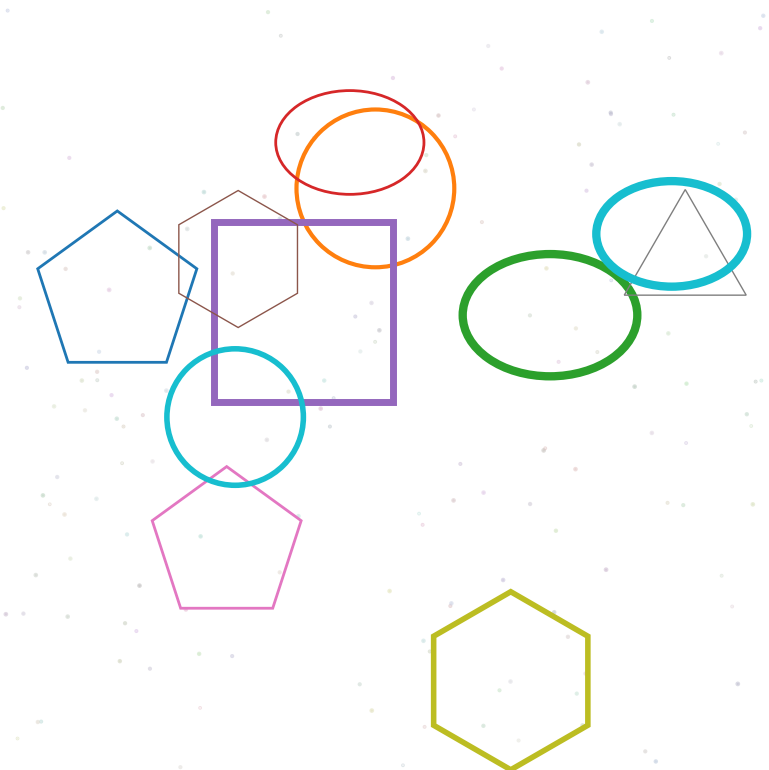[{"shape": "pentagon", "thickness": 1, "radius": 0.54, "center": [0.152, 0.617]}, {"shape": "circle", "thickness": 1.5, "radius": 0.51, "center": [0.488, 0.755]}, {"shape": "oval", "thickness": 3, "radius": 0.57, "center": [0.714, 0.591]}, {"shape": "oval", "thickness": 1, "radius": 0.48, "center": [0.454, 0.815]}, {"shape": "square", "thickness": 2.5, "radius": 0.58, "center": [0.394, 0.595]}, {"shape": "hexagon", "thickness": 0.5, "radius": 0.44, "center": [0.309, 0.664]}, {"shape": "pentagon", "thickness": 1, "radius": 0.51, "center": [0.294, 0.292]}, {"shape": "triangle", "thickness": 0.5, "radius": 0.46, "center": [0.89, 0.662]}, {"shape": "hexagon", "thickness": 2, "radius": 0.58, "center": [0.663, 0.116]}, {"shape": "oval", "thickness": 3, "radius": 0.49, "center": [0.872, 0.696]}, {"shape": "circle", "thickness": 2, "radius": 0.44, "center": [0.305, 0.458]}]